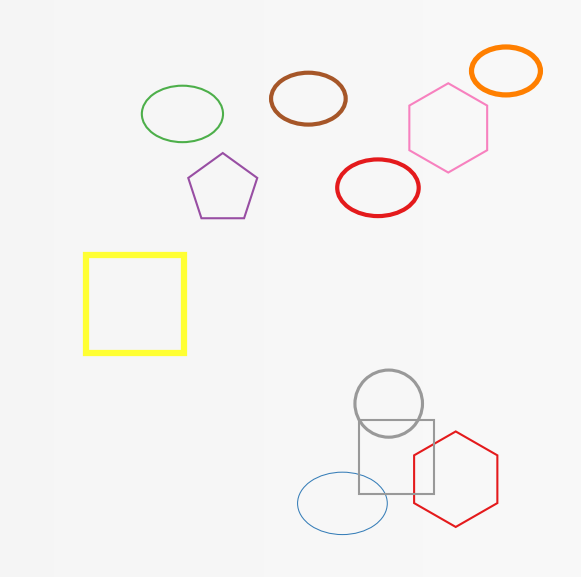[{"shape": "hexagon", "thickness": 1, "radius": 0.41, "center": [0.784, 0.169]}, {"shape": "oval", "thickness": 2, "radius": 0.35, "center": [0.65, 0.674]}, {"shape": "oval", "thickness": 0.5, "radius": 0.39, "center": [0.589, 0.127]}, {"shape": "oval", "thickness": 1, "radius": 0.35, "center": [0.314, 0.802]}, {"shape": "pentagon", "thickness": 1, "radius": 0.31, "center": [0.383, 0.672]}, {"shape": "oval", "thickness": 2.5, "radius": 0.3, "center": [0.87, 0.876]}, {"shape": "square", "thickness": 3, "radius": 0.42, "center": [0.232, 0.473]}, {"shape": "oval", "thickness": 2, "radius": 0.32, "center": [0.531, 0.828]}, {"shape": "hexagon", "thickness": 1, "radius": 0.39, "center": [0.771, 0.778]}, {"shape": "square", "thickness": 1, "radius": 0.32, "center": [0.683, 0.207]}, {"shape": "circle", "thickness": 1.5, "radius": 0.29, "center": [0.669, 0.3]}]